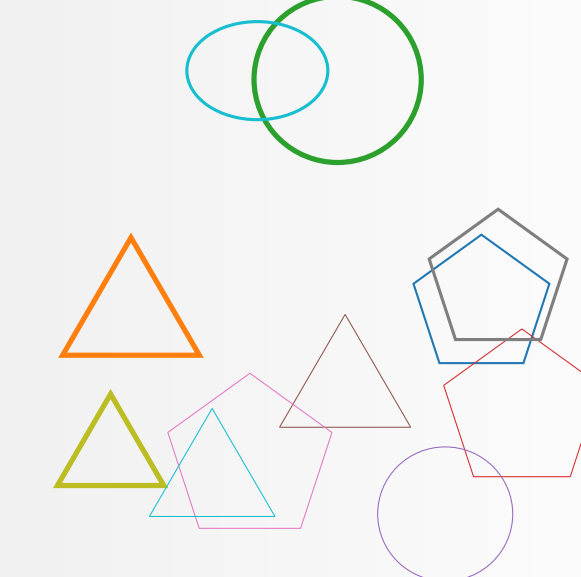[{"shape": "pentagon", "thickness": 1, "radius": 0.61, "center": [0.828, 0.47]}, {"shape": "triangle", "thickness": 2.5, "radius": 0.68, "center": [0.225, 0.452]}, {"shape": "circle", "thickness": 2.5, "radius": 0.72, "center": [0.581, 0.862]}, {"shape": "pentagon", "thickness": 0.5, "radius": 0.71, "center": [0.898, 0.288]}, {"shape": "circle", "thickness": 0.5, "radius": 0.58, "center": [0.766, 0.109]}, {"shape": "triangle", "thickness": 0.5, "radius": 0.65, "center": [0.594, 0.324]}, {"shape": "pentagon", "thickness": 0.5, "radius": 0.74, "center": [0.43, 0.204]}, {"shape": "pentagon", "thickness": 1.5, "radius": 0.62, "center": [0.857, 0.512]}, {"shape": "triangle", "thickness": 2.5, "radius": 0.53, "center": [0.19, 0.211]}, {"shape": "triangle", "thickness": 0.5, "radius": 0.62, "center": [0.365, 0.167]}, {"shape": "oval", "thickness": 1.5, "radius": 0.61, "center": [0.443, 0.877]}]